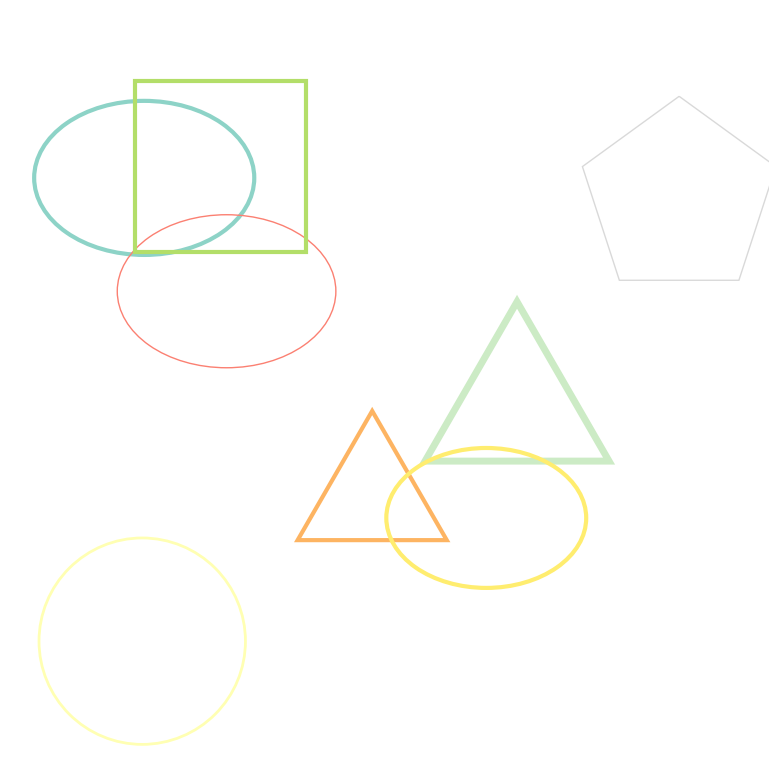[{"shape": "oval", "thickness": 1.5, "radius": 0.71, "center": [0.187, 0.769]}, {"shape": "circle", "thickness": 1, "radius": 0.67, "center": [0.185, 0.167]}, {"shape": "oval", "thickness": 0.5, "radius": 0.71, "center": [0.294, 0.622]}, {"shape": "triangle", "thickness": 1.5, "radius": 0.56, "center": [0.483, 0.354]}, {"shape": "square", "thickness": 1.5, "radius": 0.55, "center": [0.286, 0.784]}, {"shape": "pentagon", "thickness": 0.5, "radius": 0.66, "center": [0.882, 0.743]}, {"shape": "triangle", "thickness": 2.5, "radius": 0.69, "center": [0.671, 0.47]}, {"shape": "oval", "thickness": 1.5, "radius": 0.65, "center": [0.632, 0.327]}]